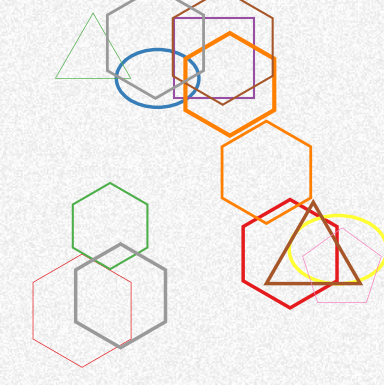[{"shape": "hexagon", "thickness": 0.5, "radius": 0.74, "center": [0.213, 0.193]}, {"shape": "hexagon", "thickness": 2.5, "radius": 0.7, "center": [0.753, 0.341]}, {"shape": "oval", "thickness": 2.5, "radius": 0.54, "center": [0.409, 0.796]}, {"shape": "triangle", "thickness": 0.5, "radius": 0.57, "center": [0.242, 0.853]}, {"shape": "hexagon", "thickness": 1.5, "radius": 0.56, "center": [0.286, 0.413]}, {"shape": "square", "thickness": 1.5, "radius": 0.52, "center": [0.556, 0.85]}, {"shape": "hexagon", "thickness": 3, "radius": 0.67, "center": [0.597, 0.781]}, {"shape": "hexagon", "thickness": 2, "radius": 0.66, "center": [0.692, 0.553]}, {"shape": "oval", "thickness": 2.5, "radius": 0.63, "center": [0.878, 0.352]}, {"shape": "triangle", "thickness": 2.5, "radius": 0.7, "center": [0.814, 0.334]}, {"shape": "hexagon", "thickness": 1.5, "radius": 0.75, "center": [0.579, 0.878]}, {"shape": "pentagon", "thickness": 0.5, "radius": 0.54, "center": [0.888, 0.301]}, {"shape": "hexagon", "thickness": 2, "radius": 0.72, "center": [0.404, 0.889]}, {"shape": "hexagon", "thickness": 2.5, "radius": 0.67, "center": [0.313, 0.232]}]